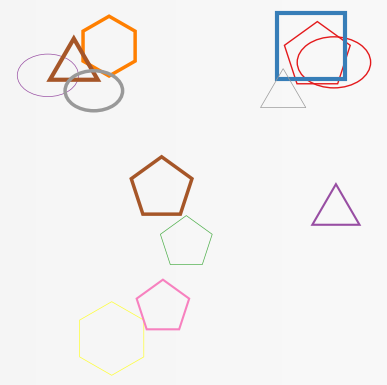[{"shape": "pentagon", "thickness": 1, "radius": 0.45, "center": [0.819, 0.855]}, {"shape": "oval", "thickness": 1, "radius": 0.47, "center": [0.862, 0.838]}, {"shape": "square", "thickness": 3, "radius": 0.43, "center": [0.803, 0.88]}, {"shape": "pentagon", "thickness": 0.5, "radius": 0.35, "center": [0.481, 0.37]}, {"shape": "oval", "thickness": 0.5, "radius": 0.39, "center": [0.123, 0.804]}, {"shape": "triangle", "thickness": 1.5, "radius": 0.35, "center": [0.867, 0.451]}, {"shape": "hexagon", "thickness": 2.5, "radius": 0.39, "center": [0.282, 0.88]}, {"shape": "hexagon", "thickness": 0.5, "radius": 0.48, "center": [0.288, 0.121]}, {"shape": "pentagon", "thickness": 2.5, "radius": 0.41, "center": [0.417, 0.51]}, {"shape": "triangle", "thickness": 3, "radius": 0.36, "center": [0.191, 0.829]}, {"shape": "pentagon", "thickness": 1.5, "radius": 0.36, "center": [0.42, 0.202]}, {"shape": "triangle", "thickness": 0.5, "radius": 0.34, "center": [0.731, 0.754]}, {"shape": "oval", "thickness": 2.5, "radius": 0.37, "center": [0.242, 0.764]}]